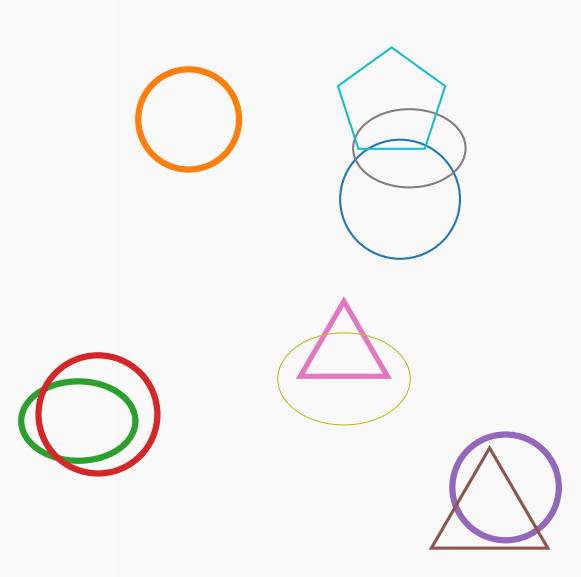[{"shape": "circle", "thickness": 1, "radius": 0.52, "center": [0.688, 0.654]}, {"shape": "circle", "thickness": 3, "radius": 0.43, "center": [0.325, 0.792]}, {"shape": "oval", "thickness": 3, "radius": 0.49, "center": [0.135, 0.27]}, {"shape": "circle", "thickness": 3, "radius": 0.51, "center": [0.169, 0.282]}, {"shape": "circle", "thickness": 3, "radius": 0.46, "center": [0.87, 0.155]}, {"shape": "triangle", "thickness": 1.5, "radius": 0.58, "center": [0.842, 0.108]}, {"shape": "triangle", "thickness": 2.5, "radius": 0.43, "center": [0.592, 0.391]}, {"shape": "oval", "thickness": 1, "radius": 0.48, "center": [0.704, 0.742]}, {"shape": "oval", "thickness": 0.5, "radius": 0.57, "center": [0.592, 0.343]}, {"shape": "pentagon", "thickness": 1, "radius": 0.49, "center": [0.674, 0.82]}]